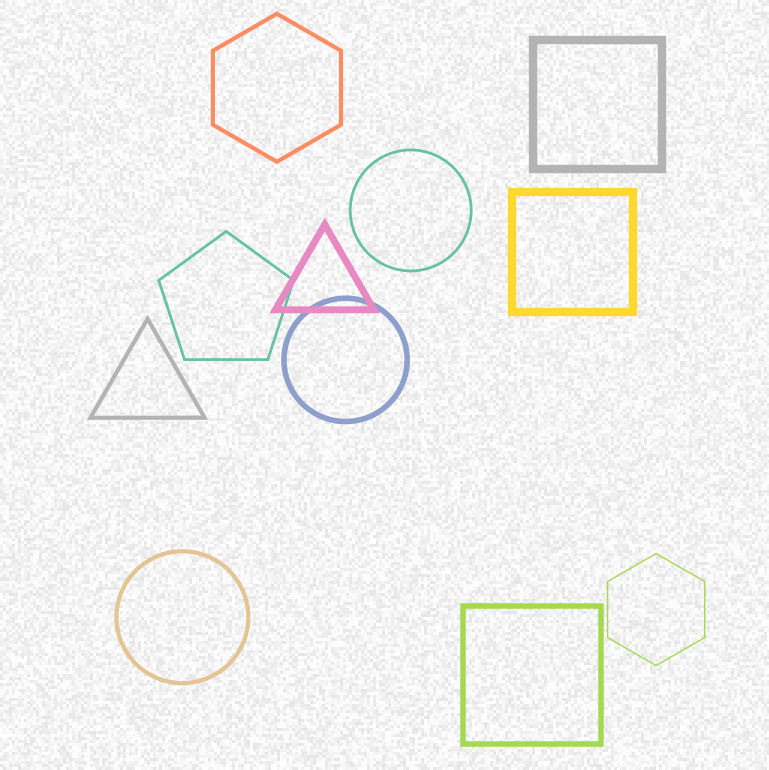[{"shape": "pentagon", "thickness": 1, "radius": 0.46, "center": [0.294, 0.607]}, {"shape": "circle", "thickness": 1, "radius": 0.39, "center": [0.533, 0.727]}, {"shape": "hexagon", "thickness": 1.5, "radius": 0.48, "center": [0.36, 0.886]}, {"shape": "circle", "thickness": 2, "radius": 0.4, "center": [0.449, 0.533]}, {"shape": "triangle", "thickness": 2.5, "radius": 0.37, "center": [0.422, 0.635]}, {"shape": "hexagon", "thickness": 0.5, "radius": 0.36, "center": [0.852, 0.208]}, {"shape": "square", "thickness": 2, "radius": 0.45, "center": [0.691, 0.123]}, {"shape": "square", "thickness": 3, "radius": 0.39, "center": [0.743, 0.672]}, {"shape": "circle", "thickness": 1.5, "radius": 0.43, "center": [0.237, 0.198]}, {"shape": "triangle", "thickness": 1.5, "radius": 0.43, "center": [0.192, 0.5]}, {"shape": "square", "thickness": 3, "radius": 0.42, "center": [0.776, 0.864]}]